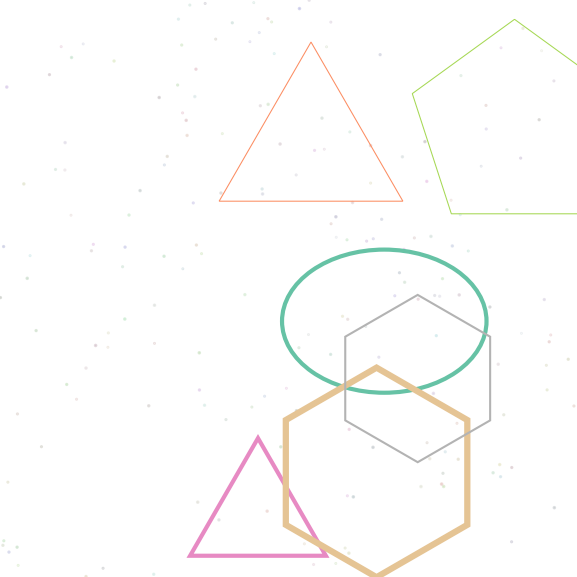[{"shape": "oval", "thickness": 2, "radius": 0.89, "center": [0.665, 0.443]}, {"shape": "triangle", "thickness": 0.5, "radius": 0.92, "center": [0.539, 0.743]}, {"shape": "triangle", "thickness": 2, "radius": 0.68, "center": [0.447, 0.105]}, {"shape": "pentagon", "thickness": 0.5, "radius": 0.93, "center": [0.891, 0.78]}, {"shape": "hexagon", "thickness": 3, "radius": 0.91, "center": [0.652, 0.181]}, {"shape": "hexagon", "thickness": 1, "radius": 0.72, "center": [0.723, 0.344]}]